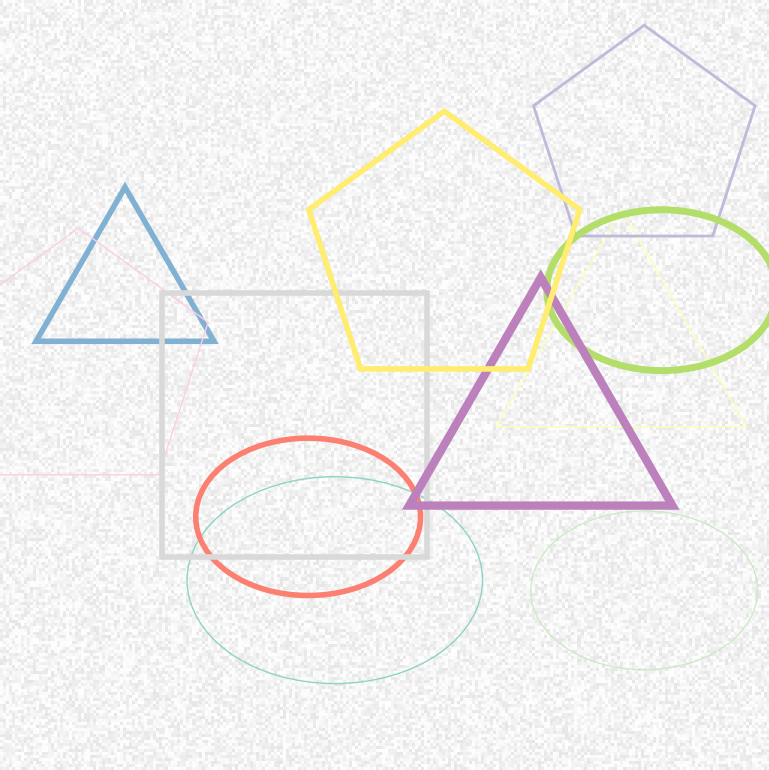[{"shape": "oval", "thickness": 0.5, "radius": 0.96, "center": [0.435, 0.247]}, {"shape": "triangle", "thickness": 0.5, "radius": 0.94, "center": [0.807, 0.54]}, {"shape": "pentagon", "thickness": 1, "radius": 0.76, "center": [0.837, 0.816]}, {"shape": "oval", "thickness": 2, "radius": 0.73, "center": [0.4, 0.329]}, {"shape": "triangle", "thickness": 2, "radius": 0.67, "center": [0.162, 0.623]}, {"shape": "oval", "thickness": 2.5, "radius": 0.75, "center": [0.859, 0.623]}, {"shape": "pentagon", "thickness": 0.5, "radius": 0.89, "center": [0.102, 0.527]}, {"shape": "square", "thickness": 2, "radius": 0.86, "center": [0.382, 0.448]}, {"shape": "triangle", "thickness": 3, "radius": 0.99, "center": [0.702, 0.442]}, {"shape": "oval", "thickness": 0.5, "radius": 0.74, "center": [0.837, 0.233]}, {"shape": "pentagon", "thickness": 2, "radius": 0.93, "center": [0.577, 0.671]}]